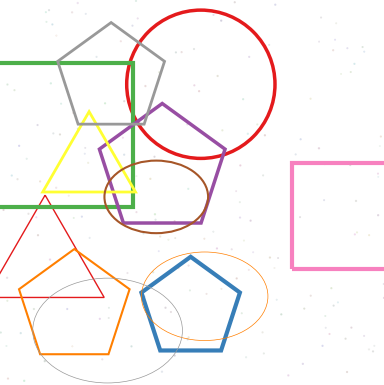[{"shape": "circle", "thickness": 2.5, "radius": 0.96, "center": [0.522, 0.781]}, {"shape": "triangle", "thickness": 1, "radius": 0.89, "center": [0.117, 0.316]}, {"shape": "pentagon", "thickness": 3, "radius": 0.67, "center": [0.495, 0.199]}, {"shape": "square", "thickness": 3, "radius": 0.94, "center": [0.157, 0.65]}, {"shape": "pentagon", "thickness": 2.5, "radius": 0.86, "center": [0.421, 0.56]}, {"shape": "oval", "thickness": 0.5, "radius": 0.82, "center": [0.532, 0.23]}, {"shape": "pentagon", "thickness": 1.5, "radius": 0.75, "center": [0.193, 0.202]}, {"shape": "triangle", "thickness": 2, "radius": 0.7, "center": [0.231, 0.571]}, {"shape": "oval", "thickness": 1.5, "radius": 0.67, "center": [0.406, 0.489]}, {"shape": "square", "thickness": 3, "radius": 0.69, "center": [0.897, 0.439]}, {"shape": "pentagon", "thickness": 2, "radius": 0.73, "center": [0.289, 0.796]}, {"shape": "oval", "thickness": 0.5, "radius": 0.97, "center": [0.279, 0.141]}]